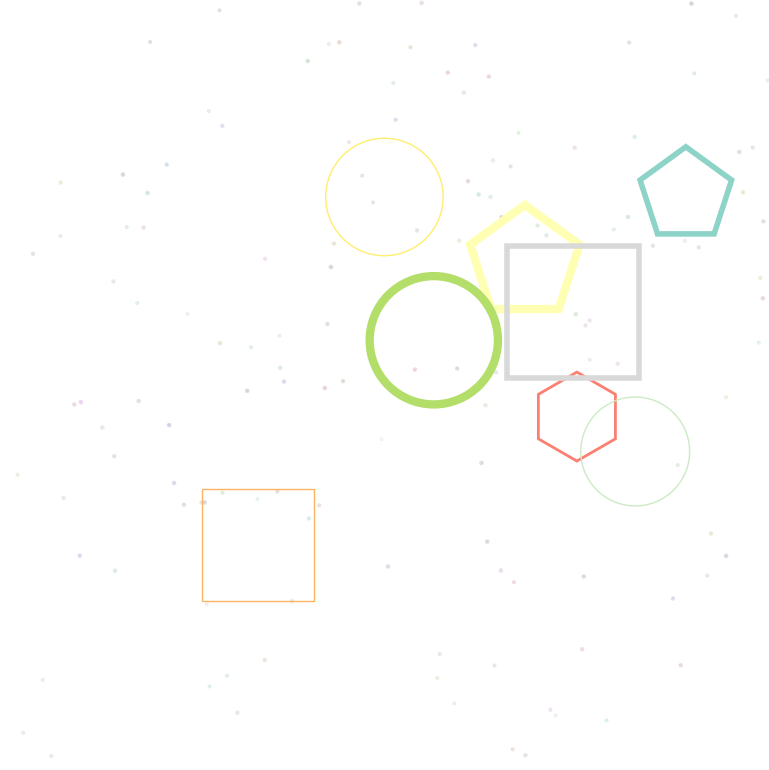[{"shape": "pentagon", "thickness": 2, "radius": 0.31, "center": [0.891, 0.747]}, {"shape": "pentagon", "thickness": 3, "radius": 0.37, "center": [0.682, 0.659]}, {"shape": "hexagon", "thickness": 1, "radius": 0.29, "center": [0.749, 0.459]}, {"shape": "square", "thickness": 0.5, "radius": 0.36, "center": [0.335, 0.292]}, {"shape": "circle", "thickness": 3, "radius": 0.42, "center": [0.563, 0.558]}, {"shape": "square", "thickness": 2, "radius": 0.43, "center": [0.744, 0.595]}, {"shape": "circle", "thickness": 0.5, "radius": 0.35, "center": [0.825, 0.414]}, {"shape": "circle", "thickness": 0.5, "radius": 0.38, "center": [0.499, 0.744]}]